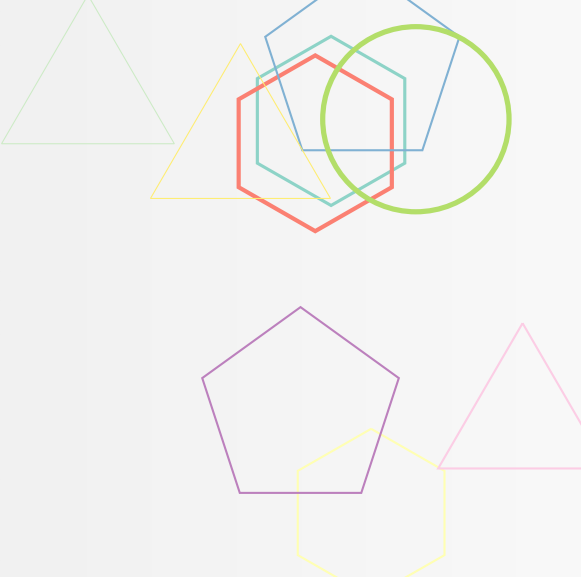[{"shape": "hexagon", "thickness": 1.5, "radius": 0.73, "center": [0.57, 0.79]}, {"shape": "hexagon", "thickness": 1, "radius": 0.73, "center": [0.639, 0.111]}, {"shape": "hexagon", "thickness": 2, "radius": 0.76, "center": [0.542, 0.751]}, {"shape": "pentagon", "thickness": 1, "radius": 0.88, "center": [0.623, 0.881]}, {"shape": "circle", "thickness": 2.5, "radius": 0.8, "center": [0.715, 0.793]}, {"shape": "triangle", "thickness": 1, "radius": 0.84, "center": [0.899, 0.272]}, {"shape": "pentagon", "thickness": 1, "radius": 0.89, "center": [0.517, 0.289]}, {"shape": "triangle", "thickness": 0.5, "radius": 0.86, "center": [0.151, 0.836]}, {"shape": "triangle", "thickness": 0.5, "radius": 0.89, "center": [0.414, 0.745]}]